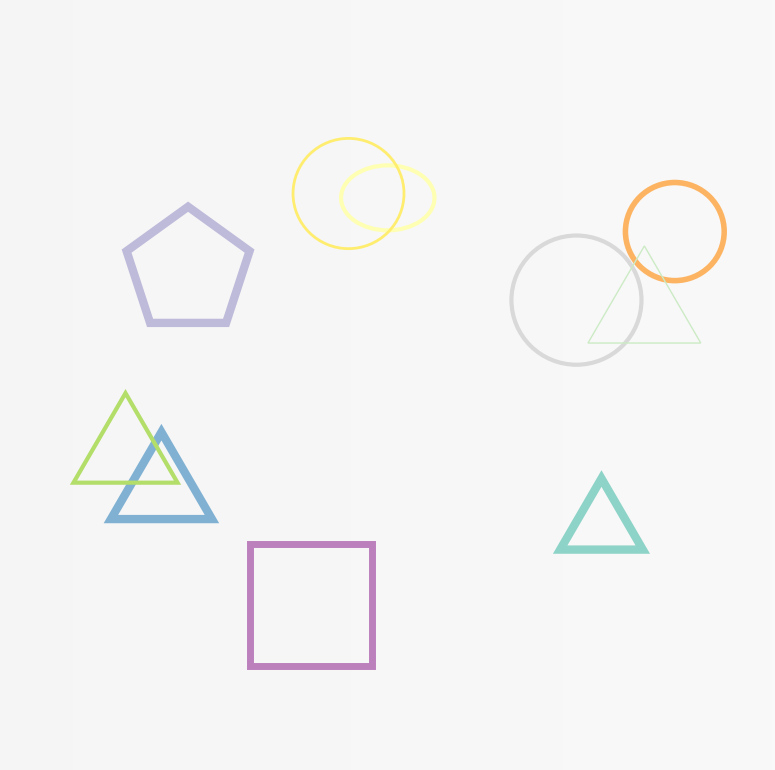[{"shape": "triangle", "thickness": 3, "radius": 0.31, "center": [0.776, 0.317]}, {"shape": "oval", "thickness": 1.5, "radius": 0.3, "center": [0.5, 0.743]}, {"shape": "pentagon", "thickness": 3, "radius": 0.42, "center": [0.243, 0.648]}, {"shape": "triangle", "thickness": 3, "radius": 0.38, "center": [0.208, 0.364]}, {"shape": "circle", "thickness": 2, "radius": 0.32, "center": [0.871, 0.699]}, {"shape": "triangle", "thickness": 1.5, "radius": 0.39, "center": [0.162, 0.412]}, {"shape": "circle", "thickness": 1.5, "radius": 0.42, "center": [0.744, 0.61]}, {"shape": "square", "thickness": 2.5, "radius": 0.39, "center": [0.402, 0.214]}, {"shape": "triangle", "thickness": 0.5, "radius": 0.42, "center": [0.831, 0.597]}, {"shape": "circle", "thickness": 1, "radius": 0.36, "center": [0.45, 0.749]}]